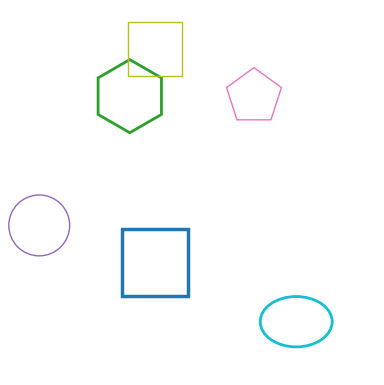[{"shape": "square", "thickness": 2.5, "radius": 0.43, "center": [0.402, 0.318]}, {"shape": "hexagon", "thickness": 2, "radius": 0.47, "center": [0.337, 0.75]}, {"shape": "circle", "thickness": 1, "radius": 0.4, "center": [0.102, 0.414]}, {"shape": "pentagon", "thickness": 1, "radius": 0.37, "center": [0.66, 0.749]}, {"shape": "square", "thickness": 1, "radius": 0.35, "center": [0.403, 0.873]}, {"shape": "oval", "thickness": 2, "radius": 0.47, "center": [0.769, 0.164]}]